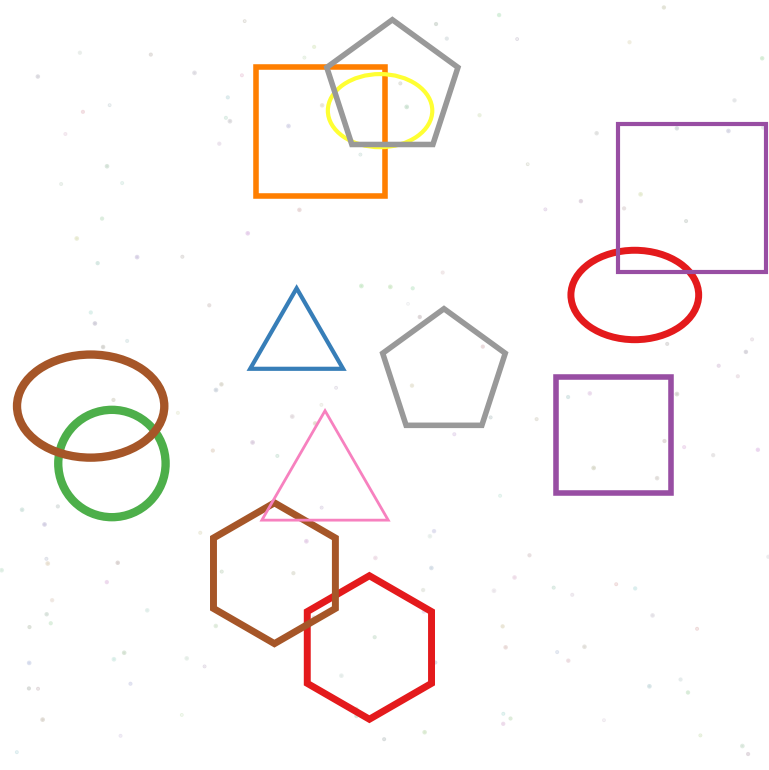[{"shape": "hexagon", "thickness": 2.5, "radius": 0.47, "center": [0.48, 0.159]}, {"shape": "oval", "thickness": 2.5, "radius": 0.41, "center": [0.824, 0.617]}, {"shape": "triangle", "thickness": 1.5, "radius": 0.35, "center": [0.385, 0.556]}, {"shape": "circle", "thickness": 3, "radius": 0.35, "center": [0.145, 0.398]}, {"shape": "square", "thickness": 1.5, "radius": 0.48, "center": [0.899, 0.743]}, {"shape": "square", "thickness": 2, "radius": 0.37, "center": [0.797, 0.435]}, {"shape": "square", "thickness": 2, "radius": 0.42, "center": [0.417, 0.829]}, {"shape": "oval", "thickness": 1.5, "radius": 0.34, "center": [0.494, 0.856]}, {"shape": "hexagon", "thickness": 2.5, "radius": 0.46, "center": [0.356, 0.256]}, {"shape": "oval", "thickness": 3, "radius": 0.48, "center": [0.118, 0.473]}, {"shape": "triangle", "thickness": 1, "radius": 0.47, "center": [0.422, 0.372]}, {"shape": "pentagon", "thickness": 2, "radius": 0.42, "center": [0.577, 0.515]}, {"shape": "pentagon", "thickness": 2, "radius": 0.45, "center": [0.51, 0.885]}]